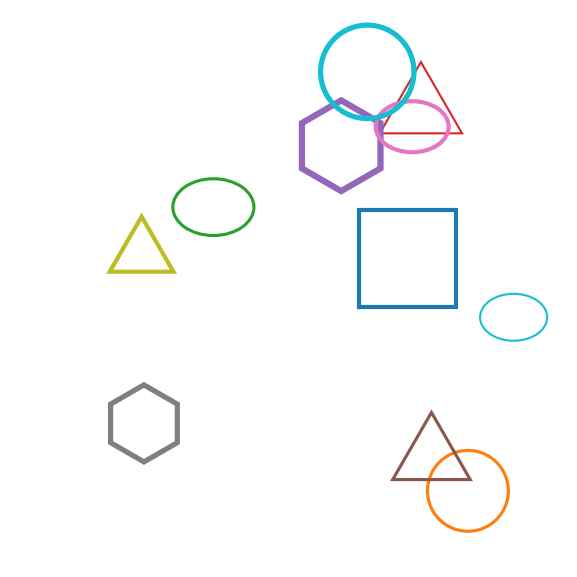[{"shape": "square", "thickness": 2, "radius": 0.42, "center": [0.706, 0.552]}, {"shape": "circle", "thickness": 1.5, "radius": 0.35, "center": [0.81, 0.149]}, {"shape": "oval", "thickness": 1.5, "radius": 0.35, "center": [0.369, 0.64]}, {"shape": "triangle", "thickness": 1, "radius": 0.41, "center": [0.729, 0.809]}, {"shape": "hexagon", "thickness": 3, "radius": 0.39, "center": [0.591, 0.747]}, {"shape": "triangle", "thickness": 1.5, "radius": 0.39, "center": [0.747, 0.207]}, {"shape": "oval", "thickness": 2, "radius": 0.32, "center": [0.714, 0.78]}, {"shape": "hexagon", "thickness": 2.5, "radius": 0.33, "center": [0.249, 0.266]}, {"shape": "triangle", "thickness": 2, "radius": 0.32, "center": [0.245, 0.56]}, {"shape": "oval", "thickness": 1, "radius": 0.29, "center": [0.889, 0.45]}, {"shape": "circle", "thickness": 2.5, "radius": 0.4, "center": [0.636, 0.875]}]